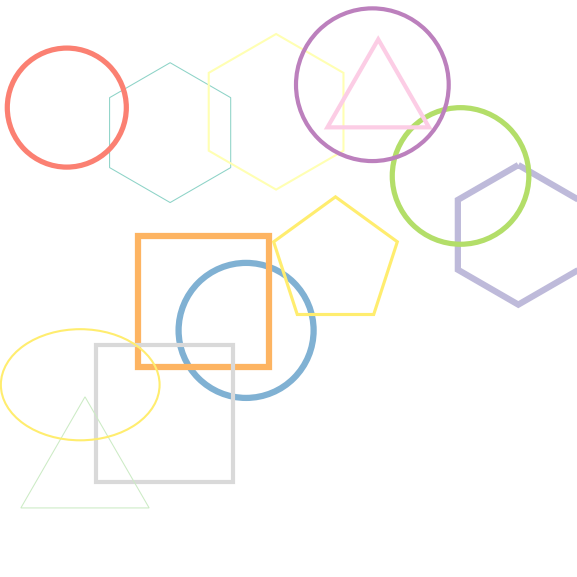[{"shape": "hexagon", "thickness": 0.5, "radius": 0.61, "center": [0.295, 0.769]}, {"shape": "hexagon", "thickness": 1, "radius": 0.67, "center": [0.478, 0.806]}, {"shape": "hexagon", "thickness": 3, "radius": 0.6, "center": [0.898, 0.593]}, {"shape": "circle", "thickness": 2.5, "radius": 0.52, "center": [0.116, 0.813]}, {"shape": "circle", "thickness": 3, "radius": 0.58, "center": [0.426, 0.427]}, {"shape": "square", "thickness": 3, "radius": 0.57, "center": [0.352, 0.477]}, {"shape": "circle", "thickness": 2.5, "radius": 0.59, "center": [0.797, 0.694]}, {"shape": "triangle", "thickness": 2, "radius": 0.51, "center": [0.655, 0.829]}, {"shape": "square", "thickness": 2, "radius": 0.59, "center": [0.285, 0.283]}, {"shape": "circle", "thickness": 2, "radius": 0.66, "center": [0.645, 0.852]}, {"shape": "triangle", "thickness": 0.5, "radius": 0.64, "center": [0.147, 0.184]}, {"shape": "pentagon", "thickness": 1.5, "radius": 0.56, "center": [0.581, 0.546]}, {"shape": "oval", "thickness": 1, "radius": 0.69, "center": [0.139, 0.333]}]